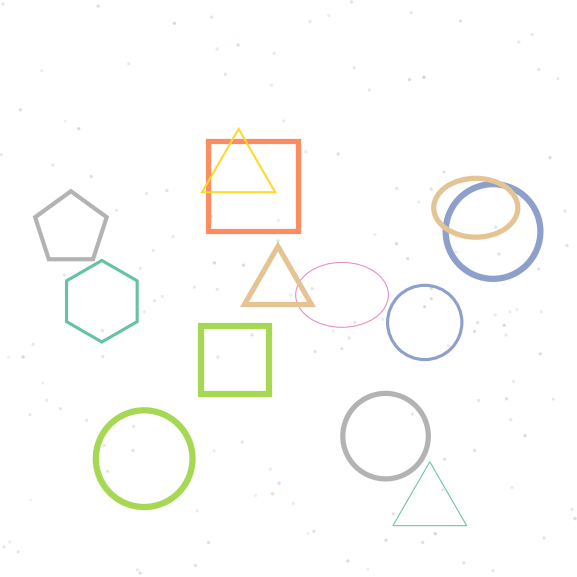[{"shape": "hexagon", "thickness": 1.5, "radius": 0.35, "center": [0.176, 0.478]}, {"shape": "triangle", "thickness": 0.5, "radius": 0.37, "center": [0.744, 0.126]}, {"shape": "square", "thickness": 2.5, "radius": 0.39, "center": [0.438, 0.677]}, {"shape": "circle", "thickness": 1.5, "radius": 0.32, "center": [0.735, 0.441]}, {"shape": "circle", "thickness": 3, "radius": 0.41, "center": [0.854, 0.598]}, {"shape": "oval", "thickness": 0.5, "radius": 0.4, "center": [0.592, 0.489]}, {"shape": "circle", "thickness": 3, "radius": 0.42, "center": [0.25, 0.205]}, {"shape": "square", "thickness": 3, "radius": 0.3, "center": [0.407, 0.376]}, {"shape": "triangle", "thickness": 1, "radius": 0.37, "center": [0.413, 0.703]}, {"shape": "triangle", "thickness": 2.5, "radius": 0.34, "center": [0.481, 0.505]}, {"shape": "oval", "thickness": 2.5, "radius": 0.36, "center": [0.824, 0.639]}, {"shape": "circle", "thickness": 2.5, "radius": 0.37, "center": [0.668, 0.244]}, {"shape": "pentagon", "thickness": 2, "radius": 0.33, "center": [0.123, 0.603]}]